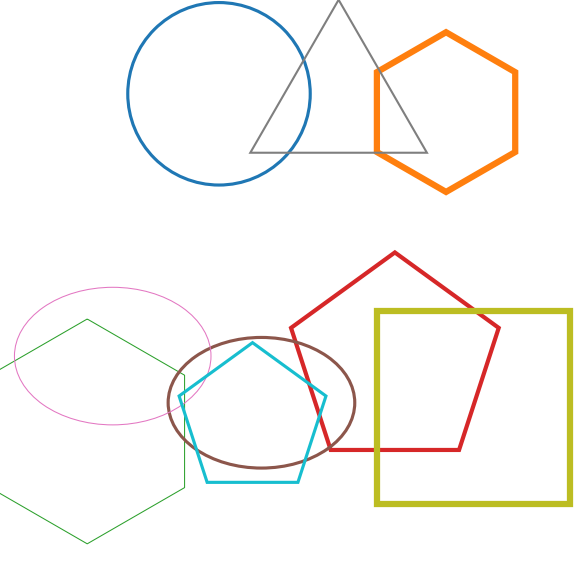[{"shape": "circle", "thickness": 1.5, "radius": 0.79, "center": [0.379, 0.837]}, {"shape": "hexagon", "thickness": 3, "radius": 0.69, "center": [0.772, 0.805]}, {"shape": "hexagon", "thickness": 0.5, "radius": 0.97, "center": [0.151, 0.252]}, {"shape": "pentagon", "thickness": 2, "radius": 0.95, "center": [0.684, 0.373]}, {"shape": "oval", "thickness": 1.5, "radius": 0.81, "center": [0.453, 0.302]}, {"shape": "oval", "thickness": 0.5, "radius": 0.85, "center": [0.195, 0.383]}, {"shape": "triangle", "thickness": 1, "radius": 0.88, "center": [0.586, 0.823]}, {"shape": "square", "thickness": 3, "radius": 0.83, "center": [0.821, 0.294]}, {"shape": "pentagon", "thickness": 1.5, "radius": 0.67, "center": [0.437, 0.272]}]